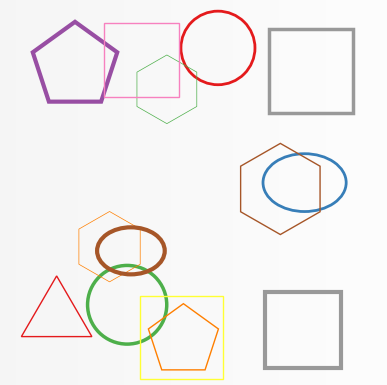[{"shape": "triangle", "thickness": 1, "radius": 0.53, "center": [0.146, 0.178]}, {"shape": "circle", "thickness": 2, "radius": 0.48, "center": [0.562, 0.875]}, {"shape": "oval", "thickness": 2, "radius": 0.54, "center": [0.786, 0.526]}, {"shape": "hexagon", "thickness": 0.5, "radius": 0.45, "center": [0.431, 0.768]}, {"shape": "circle", "thickness": 2.5, "radius": 0.51, "center": [0.328, 0.208]}, {"shape": "pentagon", "thickness": 3, "radius": 0.57, "center": [0.194, 0.829]}, {"shape": "hexagon", "thickness": 0.5, "radius": 0.46, "center": [0.283, 0.359]}, {"shape": "pentagon", "thickness": 1, "radius": 0.48, "center": [0.473, 0.116]}, {"shape": "square", "thickness": 1, "radius": 0.54, "center": [0.469, 0.123]}, {"shape": "oval", "thickness": 3, "radius": 0.44, "center": [0.338, 0.348]}, {"shape": "hexagon", "thickness": 1, "radius": 0.59, "center": [0.723, 0.509]}, {"shape": "square", "thickness": 1, "radius": 0.48, "center": [0.366, 0.844]}, {"shape": "square", "thickness": 2.5, "radius": 0.54, "center": [0.802, 0.815]}, {"shape": "square", "thickness": 3, "radius": 0.49, "center": [0.782, 0.143]}]